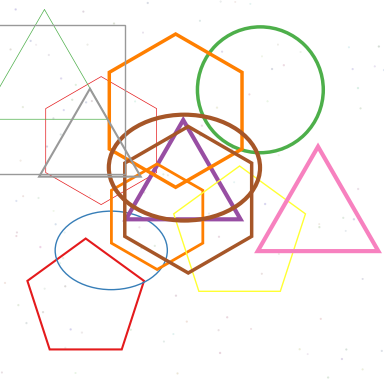[{"shape": "pentagon", "thickness": 1.5, "radius": 0.8, "center": [0.223, 0.221]}, {"shape": "hexagon", "thickness": 0.5, "radius": 0.83, "center": [0.263, 0.635]}, {"shape": "oval", "thickness": 1, "radius": 0.73, "center": [0.289, 0.35]}, {"shape": "triangle", "thickness": 0.5, "radius": 0.95, "center": [0.115, 0.785]}, {"shape": "circle", "thickness": 2.5, "radius": 0.82, "center": [0.676, 0.767]}, {"shape": "triangle", "thickness": 3, "radius": 0.86, "center": [0.476, 0.516]}, {"shape": "hexagon", "thickness": 2, "radius": 0.69, "center": [0.408, 0.437]}, {"shape": "hexagon", "thickness": 2.5, "radius": 1.0, "center": [0.456, 0.713]}, {"shape": "pentagon", "thickness": 1, "radius": 0.9, "center": [0.622, 0.389]}, {"shape": "oval", "thickness": 3, "radius": 0.98, "center": [0.479, 0.565]}, {"shape": "hexagon", "thickness": 2.5, "radius": 0.95, "center": [0.489, 0.481]}, {"shape": "triangle", "thickness": 3, "radius": 0.9, "center": [0.826, 0.438]}, {"shape": "triangle", "thickness": 1.5, "radius": 0.76, "center": [0.234, 0.617]}, {"shape": "square", "thickness": 1, "radius": 0.97, "center": [0.132, 0.742]}]